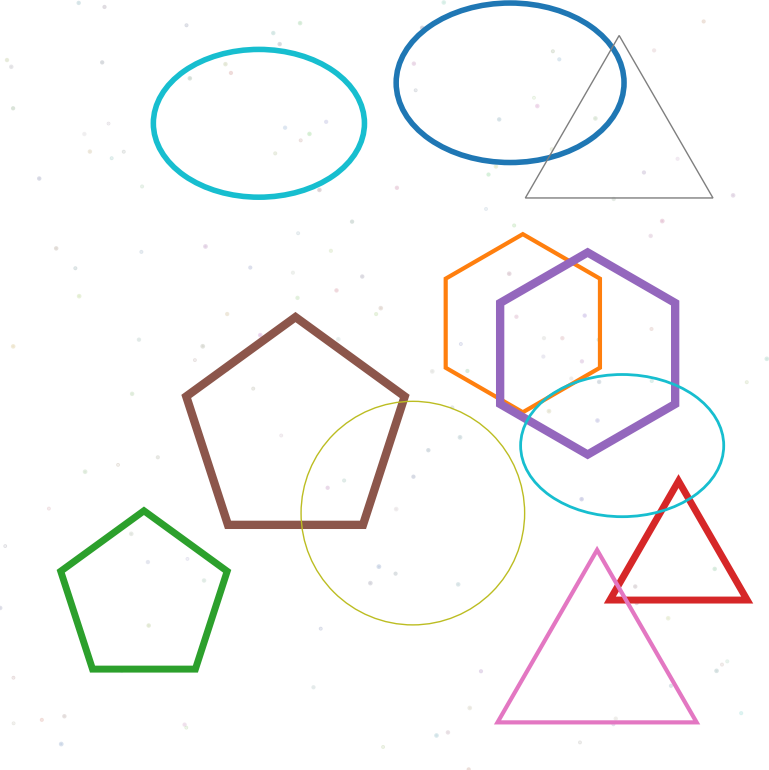[{"shape": "oval", "thickness": 2, "radius": 0.74, "center": [0.662, 0.893]}, {"shape": "hexagon", "thickness": 1.5, "radius": 0.58, "center": [0.679, 0.58]}, {"shape": "pentagon", "thickness": 2.5, "radius": 0.57, "center": [0.187, 0.223]}, {"shape": "triangle", "thickness": 2.5, "radius": 0.52, "center": [0.881, 0.272]}, {"shape": "hexagon", "thickness": 3, "radius": 0.66, "center": [0.763, 0.541]}, {"shape": "pentagon", "thickness": 3, "radius": 0.75, "center": [0.384, 0.439]}, {"shape": "triangle", "thickness": 1.5, "radius": 0.75, "center": [0.775, 0.136]}, {"shape": "triangle", "thickness": 0.5, "radius": 0.7, "center": [0.804, 0.813]}, {"shape": "circle", "thickness": 0.5, "radius": 0.73, "center": [0.536, 0.334]}, {"shape": "oval", "thickness": 2, "radius": 0.69, "center": [0.336, 0.84]}, {"shape": "oval", "thickness": 1, "radius": 0.66, "center": [0.808, 0.421]}]